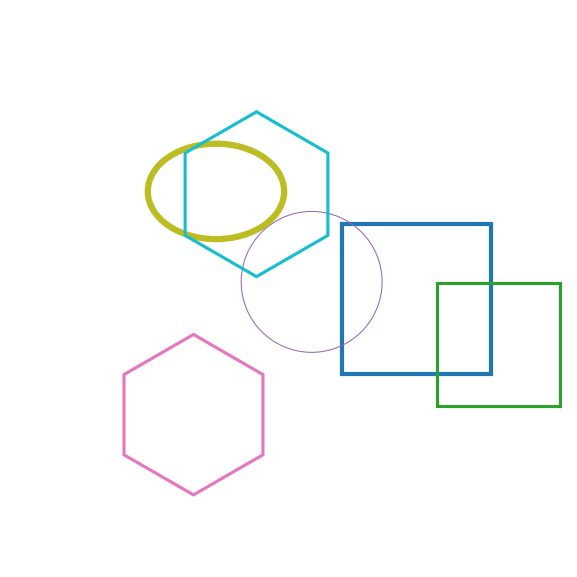[{"shape": "square", "thickness": 2, "radius": 0.65, "center": [0.721, 0.482]}, {"shape": "square", "thickness": 1.5, "radius": 0.53, "center": [0.863, 0.402]}, {"shape": "circle", "thickness": 0.5, "radius": 0.61, "center": [0.54, 0.511]}, {"shape": "hexagon", "thickness": 1.5, "radius": 0.69, "center": [0.335, 0.281]}, {"shape": "oval", "thickness": 3, "radius": 0.59, "center": [0.374, 0.668]}, {"shape": "hexagon", "thickness": 1.5, "radius": 0.71, "center": [0.444, 0.663]}]